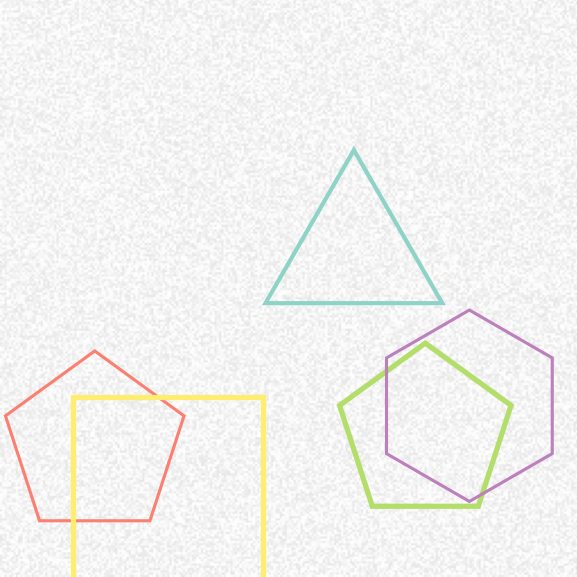[{"shape": "triangle", "thickness": 2, "radius": 0.88, "center": [0.613, 0.563]}, {"shape": "pentagon", "thickness": 1.5, "radius": 0.81, "center": [0.164, 0.229]}, {"shape": "pentagon", "thickness": 2.5, "radius": 0.78, "center": [0.736, 0.249]}, {"shape": "hexagon", "thickness": 1.5, "radius": 0.83, "center": [0.813, 0.297]}, {"shape": "square", "thickness": 2.5, "radius": 0.82, "center": [0.291, 0.148]}]